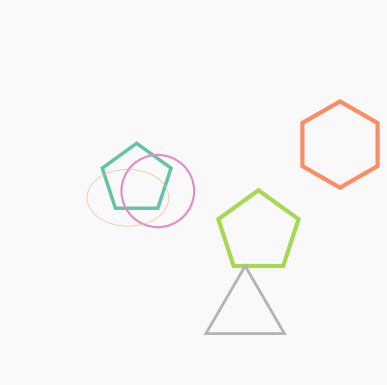[{"shape": "pentagon", "thickness": 2.5, "radius": 0.47, "center": [0.353, 0.535]}, {"shape": "hexagon", "thickness": 3, "radius": 0.56, "center": [0.877, 0.625]}, {"shape": "circle", "thickness": 1.5, "radius": 0.47, "center": [0.407, 0.504]}, {"shape": "pentagon", "thickness": 3, "radius": 0.54, "center": [0.667, 0.397]}, {"shape": "oval", "thickness": 0.5, "radius": 0.53, "center": [0.33, 0.486]}, {"shape": "triangle", "thickness": 2, "radius": 0.59, "center": [0.633, 0.192]}]